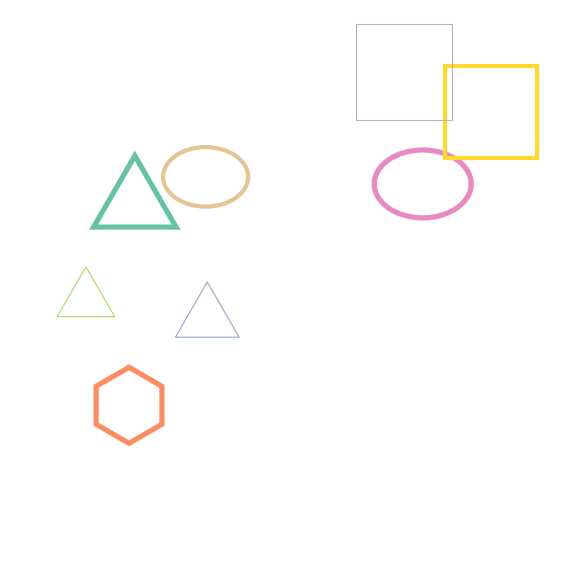[{"shape": "triangle", "thickness": 2.5, "radius": 0.41, "center": [0.233, 0.647]}, {"shape": "hexagon", "thickness": 2.5, "radius": 0.33, "center": [0.223, 0.297]}, {"shape": "triangle", "thickness": 0.5, "radius": 0.32, "center": [0.359, 0.447]}, {"shape": "oval", "thickness": 2.5, "radius": 0.42, "center": [0.732, 0.681]}, {"shape": "triangle", "thickness": 0.5, "radius": 0.29, "center": [0.149, 0.48]}, {"shape": "square", "thickness": 2, "radius": 0.4, "center": [0.851, 0.806]}, {"shape": "oval", "thickness": 2, "radius": 0.37, "center": [0.356, 0.693]}, {"shape": "square", "thickness": 0.5, "radius": 0.42, "center": [0.7, 0.874]}]